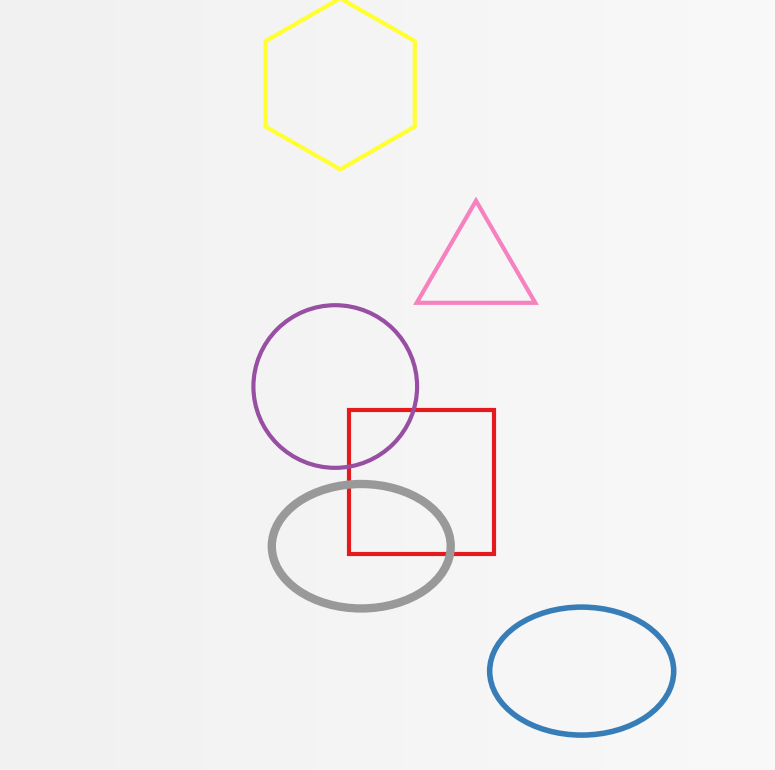[{"shape": "square", "thickness": 1.5, "radius": 0.47, "center": [0.544, 0.374]}, {"shape": "oval", "thickness": 2, "radius": 0.59, "center": [0.751, 0.128]}, {"shape": "circle", "thickness": 1.5, "radius": 0.53, "center": [0.433, 0.498]}, {"shape": "hexagon", "thickness": 1.5, "radius": 0.56, "center": [0.439, 0.891]}, {"shape": "triangle", "thickness": 1.5, "radius": 0.44, "center": [0.614, 0.651]}, {"shape": "oval", "thickness": 3, "radius": 0.58, "center": [0.466, 0.291]}]